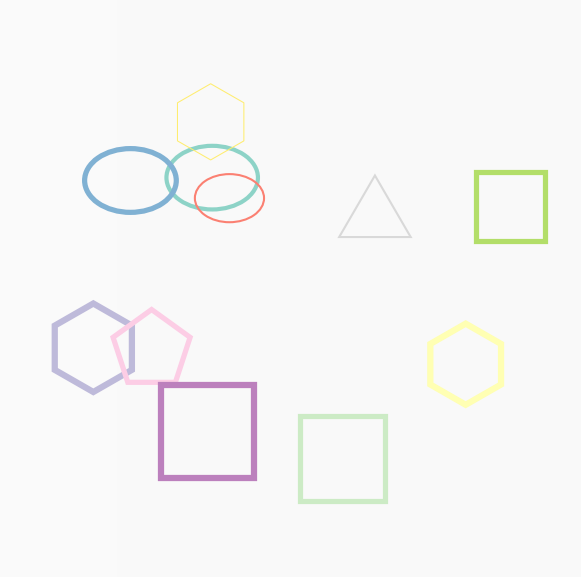[{"shape": "oval", "thickness": 2, "radius": 0.39, "center": [0.365, 0.692]}, {"shape": "hexagon", "thickness": 3, "radius": 0.35, "center": [0.801, 0.368]}, {"shape": "hexagon", "thickness": 3, "radius": 0.38, "center": [0.161, 0.397]}, {"shape": "oval", "thickness": 1, "radius": 0.3, "center": [0.395, 0.656]}, {"shape": "oval", "thickness": 2.5, "radius": 0.39, "center": [0.224, 0.687]}, {"shape": "square", "thickness": 2.5, "radius": 0.3, "center": [0.879, 0.642]}, {"shape": "pentagon", "thickness": 2.5, "radius": 0.35, "center": [0.261, 0.393]}, {"shape": "triangle", "thickness": 1, "radius": 0.36, "center": [0.645, 0.624]}, {"shape": "square", "thickness": 3, "radius": 0.4, "center": [0.357, 0.252]}, {"shape": "square", "thickness": 2.5, "radius": 0.37, "center": [0.589, 0.205]}, {"shape": "hexagon", "thickness": 0.5, "radius": 0.33, "center": [0.362, 0.788]}]